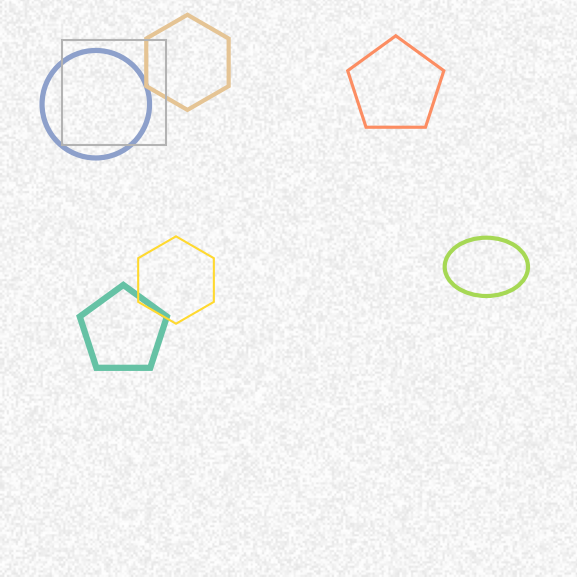[{"shape": "pentagon", "thickness": 3, "radius": 0.4, "center": [0.214, 0.426]}, {"shape": "pentagon", "thickness": 1.5, "radius": 0.44, "center": [0.685, 0.85]}, {"shape": "circle", "thickness": 2.5, "radius": 0.47, "center": [0.166, 0.819]}, {"shape": "oval", "thickness": 2, "radius": 0.36, "center": [0.842, 0.537]}, {"shape": "hexagon", "thickness": 1, "radius": 0.38, "center": [0.305, 0.514]}, {"shape": "hexagon", "thickness": 2, "radius": 0.41, "center": [0.325, 0.891]}, {"shape": "square", "thickness": 1, "radius": 0.45, "center": [0.197, 0.839]}]